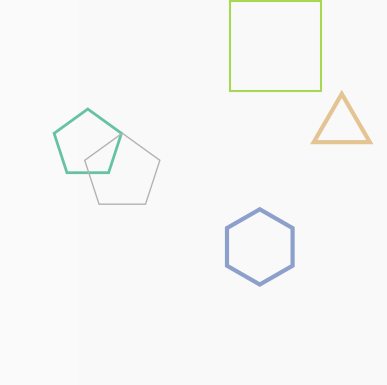[{"shape": "pentagon", "thickness": 2, "radius": 0.46, "center": [0.227, 0.625]}, {"shape": "hexagon", "thickness": 3, "radius": 0.49, "center": [0.67, 0.359]}, {"shape": "square", "thickness": 1.5, "radius": 0.59, "center": [0.71, 0.88]}, {"shape": "triangle", "thickness": 3, "radius": 0.42, "center": [0.882, 0.673]}, {"shape": "pentagon", "thickness": 1, "radius": 0.51, "center": [0.316, 0.552]}]